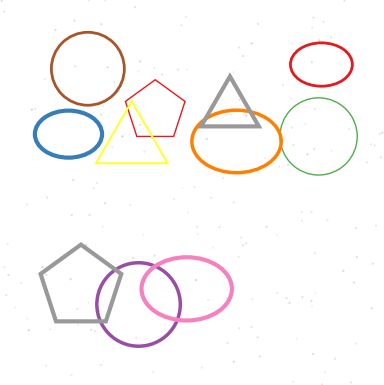[{"shape": "pentagon", "thickness": 1, "radius": 0.41, "center": [0.403, 0.711]}, {"shape": "oval", "thickness": 2, "radius": 0.4, "center": [0.835, 0.832]}, {"shape": "oval", "thickness": 3, "radius": 0.44, "center": [0.178, 0.652]}, {"shape": "circle", "thickness": 1, "radius": 0.5, "center": [0.828, 0.646]}, {"shape": "circle", "thickness": 2.5, "radius": 0.54, "center": [0.36, 0.209]}, {"shape": "oval", "thickness": 2.5, "radius": 0.58, "center": [0.614, 0.633]}, {"shape": "triangle", "thickness": 1.5, "radius": 0.54, "center": [0.342, 0.63]}, {"shape": "circle", "thickness": 2, "radius": 0.47, "center": [0.228, 0.821]}, {"shape": "oval", "thickness": 3, "radius": 0.59, "center": [0.485, 0.25]}, {"shape": "pentagon", "thickness": 3, "radius": 0.55, "center": [0.21, 0.254]}, {"shape": "triangle", "thickness": 3, "radius": 0.43, "center": [0.597, 0.715]}]